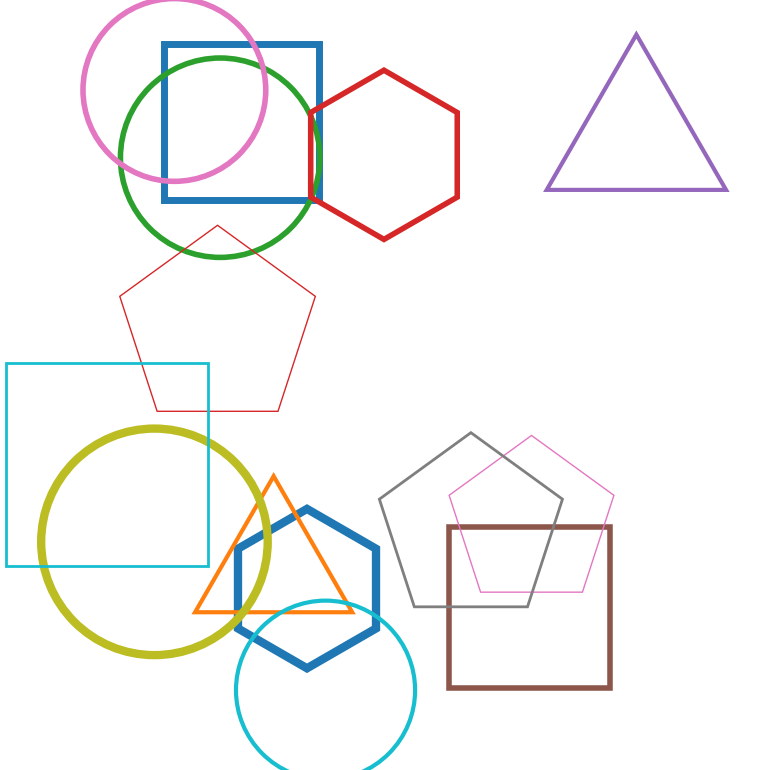[{"shape": "hexagon", "thickness": 3, "radius": 0.52, "center": [0.399, 0.236]}, {"shape": "square", "thickness": 2.5, "radius": 0.5, "center": [0.313, 0.842]}, {"shape": "triangle", "thickness": 1.5, "radius": 0.59, "center": [0.355, 0.264]}, {"shape": "circle", "thickness": 2, "radius": 0.65, "center": [0.286, 0.795]}, {"shape": "pentagon", "thickness": 0.5, "radius": 0.67, "center": [0.283, 0.574]}, {"shape": "hexagon", "thickness": 2, "radius": 0.55, "center": [0.499, 0.799]}, {"shape": "triangle", "thickness": 1.5, "radius": 0.67, "center": [0.826, 0.821]}, {"shape": "square", "thickness": 2, "radius": 0.52, "center": [0.688, 0.211]}, {"shape": "circle", "thickness": 2, "radius": 0.59, "center": [0.226, 0.883]}, {"shape": "pentagon", "thickness": 0.5, "radius": 0.56, "center": [0.69, 0.322]}, {"shape": "pentagon", "thickness": 1, "radius": 0.63, "center": [0.612, 0.313]}, {"shape": "circle", "thickness": 3, "radius": 0.74, "center": [0.201, 0.296]}, {"shape": "circle", "thickness": 1.5, "radius": 0.58, "center": [0.423, 0.104]}, {"shape": "square", "thickness": 1, "radius": 0.66, "center": [0.139, 0.397]}]